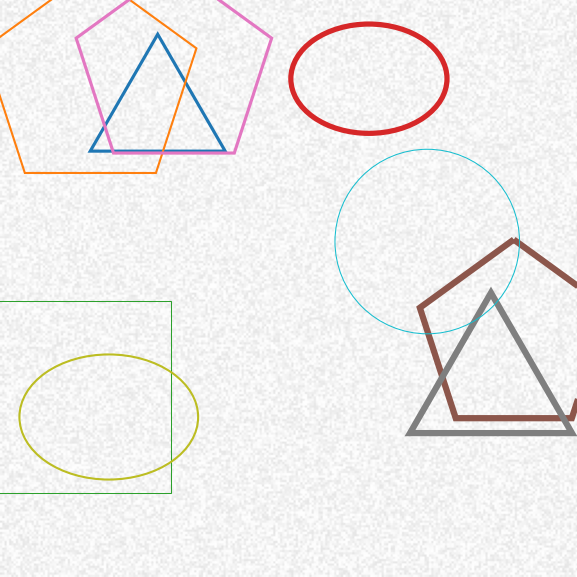[{"shape": "triangle", "thickness": 1.5, "radius": 0.67, "center": [0.273, 0.805]}, {"shape": "pentagon", "thickness": 1, "radius": 0.97, "center": [0.157, 0.856]}, {"shape": "square", "thickness": 0.5, "radius": 0.83, "center": [0.129, 0.312]}, {"shape": "oval", "thickness": 2.5, "radius": 0.68, "center": [0.639, 0.863]}, {"shape": "pentagon", "thickness": 3, "radius": 0.85, "center": [0.89, 0.413]}, {"shape": "pentagon", "thickness": 1.5, "radius": 0.89, "center": [0.301, 0.878]}, {"shape": "triangle", "thickness": 3, "radius": 0.81, "center": [0.85, 0.33]}, {"shape": "oval", "thickness": 1, "radius": 0.77, "center": [0.188, 0.277]}, {"shape": "circle", "thickness": 0.5, "radius": 0.8, "center": [0.74, 0.581]}]